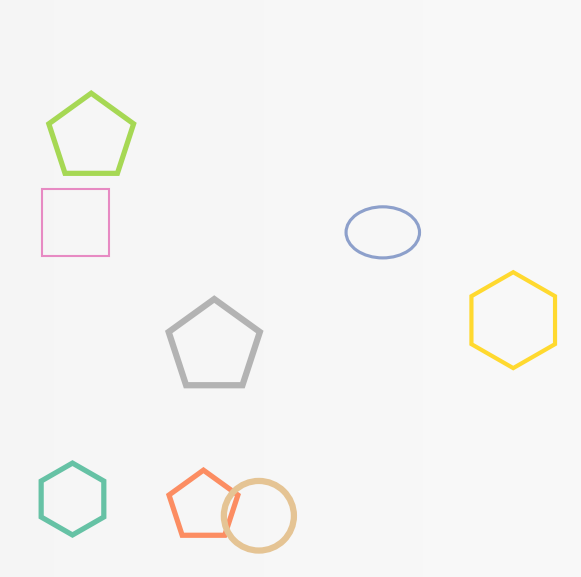[{"shape": "hexagon", "thickness": 2.5, "radius": 0.31, "center": [0.125, 0.135]}, {"shape": "pentagon", "thickness": 2.5, "radius": 0.31, "center": [0.35, 0.123]}, {"shape": "oval", "thickness": 1.5, "radius": 0.32, "center": [0.659, 0.597]}, {"shape": "square", "thickness": 1, "radius": 0.29, "center": [0.13, 0.614]}, {"shape": "pentagon", "thickness": 2.5, "radius": 0.38, "center": [0.157, 0.761]}, {"shape": "hexagon", "thickness": 2, "radius": 0.42, "center": [0.883, 0.445]}, {"shape": "circle", "thickness": 3, "radius": 0.3, "center": [0.445, 0.106]}, {"shape": "pentagon", "thickness": 3, "radius": 0.41, "center": [0.369, 0.399]}]